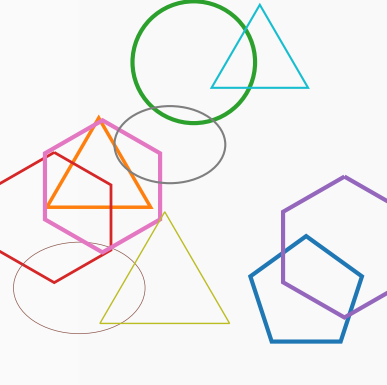[{"shape": "pentagon", "thickness": 3, "radius": 0.76, "center": [0.79, 0.235]}, {"shape": "triangle", "thickness": 2.5, "radius": 0.77, "center": [0.255, 0.539]}, {"shape": "circle", "thickness": 3, "radius": 0.79, "center": [0.5, 0.838]}, {"shape": "hexagon", "thickness": 2, "radius": 0.85, "center": [0.14, 0.435]}, {"shape": "hexagon", "thickness": 3, "radius": 0.91, "center": [0.889, 0.358]}, {"shape": "oval", "thickness": 0.5, "radius": 0.85, "center": [0.205, 0.252]}, {"shape": "hexagon", "thickness": 3, "radius": 0.86, "center": [0.265, 0.516]}, {"shape": "oval", "thickness": 1.5, "radius": 0.72, "center": [0.438, 0.624]}, {"shape": "triangle", "thickness": 1, "radius": 0.97, "center": [0.425, 0.257]}, {"shape": "triangle", "thickness": 1.5, "radius": 0.72, "center": [0.67, 0.844]}]